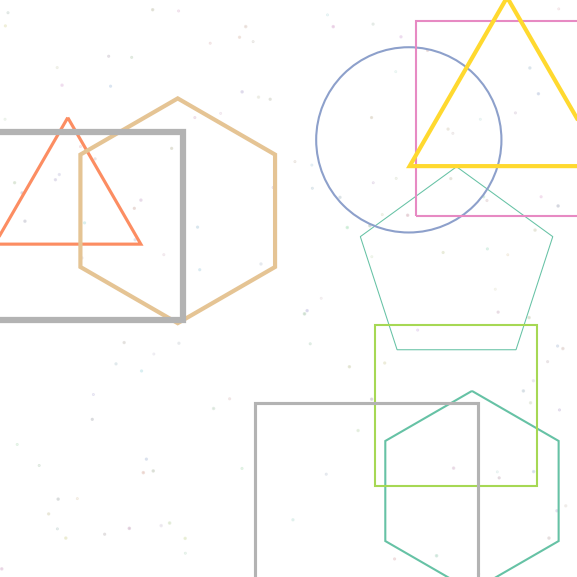[{"shape": "hexagon", "thickness": 1, "radius": 0.87, "center": [0.817, 0.149]}, {"shape": "pentagon", "thickness": 0.5, "radius": 0.88, "center": [0.791, 0.535]}, {"shape": "triangle", "thickness": 1.5, "radius": 0.73, "center": [0.117, 0.649]}, {"shape": "circle", "thickness": 1, "radius": 0.8, "center": [0.708, 0.757]}, {"shape": "square", "thickness": 1, "radius": 0.85, "center": [0.889, 0.794]}, {"shape": "square", "thickness": 1, "radius": 0.7, "center": [0.79, 0.297]}, {"shape": "triangle", "thickness": 2, "radius": 0.97, "center": [0.878, 0.809]}, {"shape": "hexagon", "thickness": 2, "radius": 0.97, "center": [0.308, 0.634]}, {"shape": "square", "thickness": 3, "radius": 0.81, "center": [0.155, 0.608]}, {"shape": "square", "thickness": 1.5, "radius": 0.96, "center": [0.634, 0.108]}]